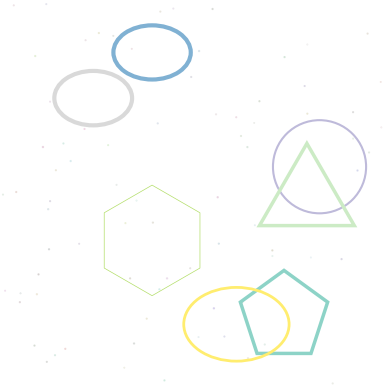[{"shape": "pentagon", "thickness": 2.5, "radius": 0.6, "center": [0.738, 0.178]}, {"shape": "circle", "thickness": 1.5, "radius": 0.6, "center": [0.83, 0.567]}, {"shape": "oval", "thickness": 3, "radius": 0.5, "center": [0.395, 0.864]}, {"shape": "hexagon", "thickness": 0.5, "radius": 0.72, "center": [0.395, 0.376]}, {"shape": "oval", "thickness": 3, "radius": 0.5, "center": [0.242, 0.745]}, {"shape": "triangle", "thickness": 2.5, "radius": 0.71, "center": [0.797, 0.485]}, {"shape": "oval", "thickness": 2, "radius": 0.68, "center": [0.614, 0.158]}]